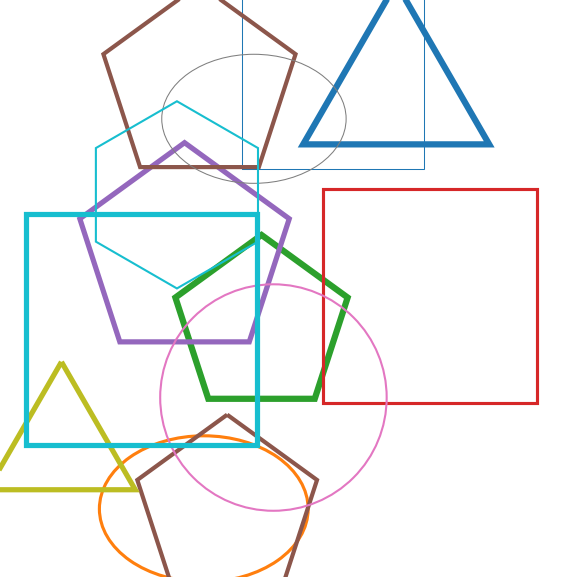[{"shape": "square", "thickness": 0.5, "radius": 0.79, "center": [0.577, 0.864]}, {"shape": "triangle", "thickness": 3, "radius": 0.93, "center": [0.686, 0.842]}, {"shape": "oval", "thickness": 1.5, "radius": 0.9, "center": [0.353, 0.118]}, {"shape": "pentagon", "thickness": 3, "radius": 0.78, "center": [0.453, 0.435]}, {"shape": "square", "thickness": 1.5, "radius": 0.93, "center": [0.745, 0.486]}, {"shape": "pentagon", "thickness": 2.5, "radius": 0.95, "center": [0.32, 0.561]}, {"shape": "pentagon", "thickness": 2, "radius": 0.82, "center": [0.393, 0.117]}, {"shape": "pentagon", "thickness": 2, "radius": 0.87, "center": [0.345, 0.851]}, {"shape": "circle", "thickness": 1, "radius": 0.98, "center": [0.473, 0.311]}, {"shape": "oval", "thickness": 0.5, "radius": 0.8, "center": [0.44, 0.793]}, {"shape": "triangle", "thickness": 2.5, "radius": 0.74, "center": [0.106, 0.225]}, {"shape": "square", "thickness": 2.5, "radius": 1.0, "center": [0.245, 0.428]}, {"shape": "hexagon", "thickness": 1, "radius": 0.81, "center": [0.306, 0.662]}]